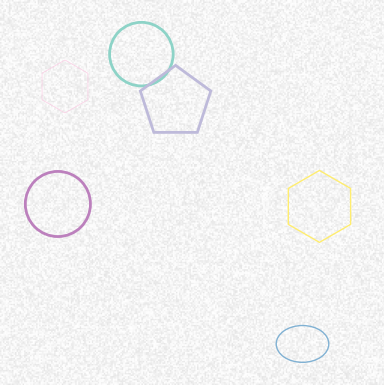[{"shape": "circle", "thickness": 2, "radius": 0.41, "center": [0.367, 0.859]}, {"shape": "pentagon", "thickness": 2, "radius": 0.48, "center": [0.456, 0.734]}, {"shape": "oval", "thickness": 1, "radius": 0.34, "center": [0.786, 0.107]}, {"shape": "hexagon", "thickness": 0.5, "radius": 0.34, "center": [0.169, 0.775]}, {"shape": "circle", "thickness": 2, "radius": 0.42, "center": [0.15, 0.47]}, {"shape": "hexagon", "thickness": 1, "radius": 0.47, "center": [0.83, 0.464]}]